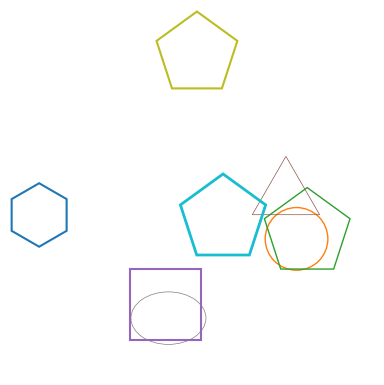[{"shape": "hexagon", "thickness": 1.5, "radius": 0.41, "center": [0.102, 0.442]}, {"shape": "circle", "thickness": 1, "radius": 0.41, "center": [0.77, 0.38]}, {"shape": "pentagon", "thickness": 1, "radius": 0.58, "center": [0.798, 0.396]}, {"shape": "square", "thickness": 1.5, "radius": 0.46, "center": [0.43, 0.209]}, {"shape": "triangle", "thickness": 0.5, "radius": 0.51, "center": [0.743, 0.493]}, {"shape": "oval", "thickness": 0.5, "radius": 0.49, "center": [0.437, 0.174]}, {"shape": "pentagon", "thickness": 1.5, "radius": 0.55, "center": [0.512, 0.86]}, {"shape": "pentagon", "thickness": 2, "radius": 0.58, "center": [0.579, 0.432]}]